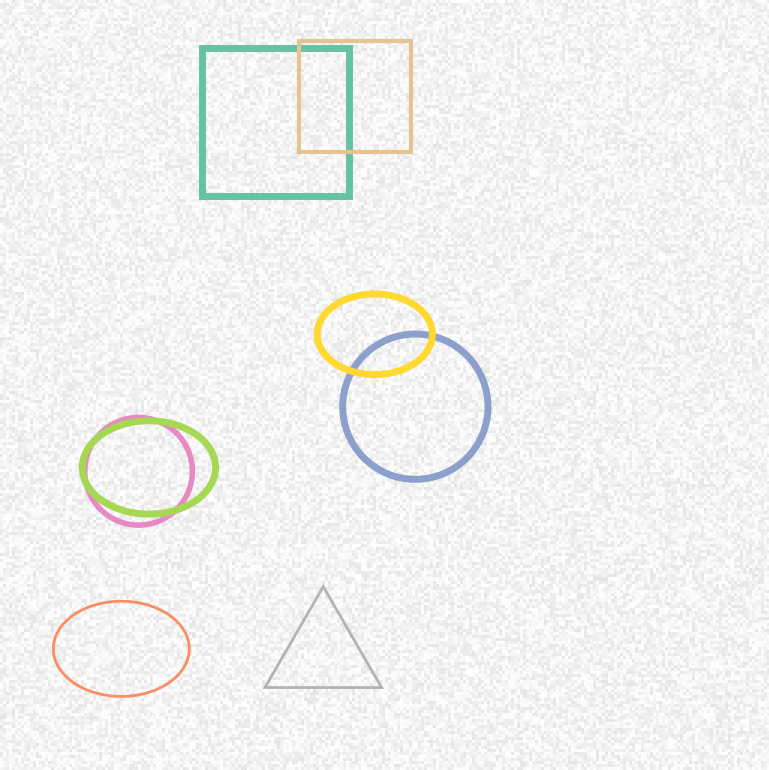[{"shape": "square", "thickness": 2.5, "radius": 0.48, "center": [0.358, 0.841]}, {"shape": "oval", "thickness": 1, "radius": 0.44, "center": [0.158, 0.157]}, {"shape": "circle", "thickness": 2.5, "radius": 0.47, "center": [0.539, 0.472]}, {"shape": "circle", "thickness": 2, "radius": 0.35, "center": [0.18, 0.388]}, {"shape": "oval", "thickness": 2.5, "radius": 0.43, "center": [0.193, 0.393]}, {"shape": "oval", "thickness": 2.5, "radius": 0.37, "center": [0.487, 0.566]}, {"shape": "square", "thickness": 1.5, "radius": 0.36, "center": [0.461, 0.875]}, {"shape": "triangle", "thickness": 1, "radius": 0.44, "center": [0.42, 0.151]}]